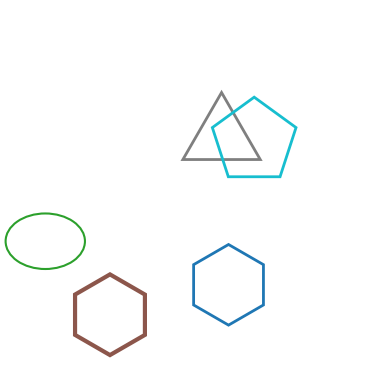[{"shape": "hexagon", "thickness": 2, "radius": 0.52, "center": [0.594, 0.26]}, {"shape": "oval", "thickness": 1.5, "radius": 0.52, "center": [0.118, 0.373]}, {"shape": "hexagon", "thickness": 3, "radius": 0.52, "center": [0.286, 0.183]}, {"shape": "triangle", "thickness": 2, "radius": 0.58, "center": [0.575, 0.644]}, {"shape": "pentagon", "thickness": 2, "radius": 0.57, "center": [0.66, 0.633]}]